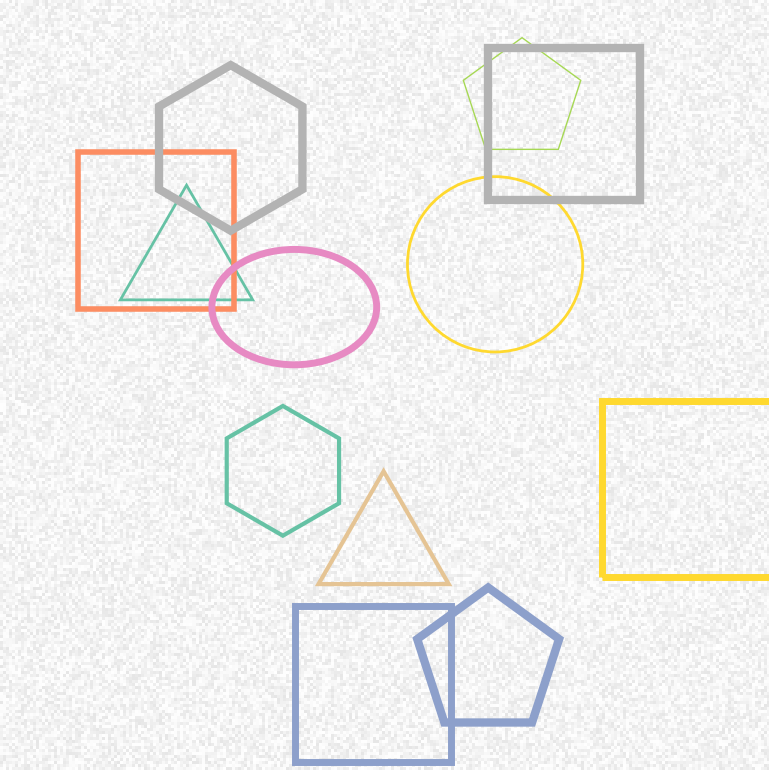[{"shape": "hexagon", "thickness": 1.5, "radius": 0.42, "center": [0.367, 0.389]}, {"shape": "triangle", "thickness": 1, "radius": 0.5, "center": [0.242, 0.66]}, {"shape": "square", "thickness": 2, "radius": 0.51, "center": [0.202, 0.701]}, {"shape": "square", "thickness": 2.5, "radius": 0.51, "center": [0.484, 0.111]}, {"shape": "pentagon", "thickness": 3, "radius": 0.48, "center": [0.634, 0.14]}, {"shape": "oval", "thickness": 2.5, "radius": 0.54, "center": [0.382, 0.601]}, {"shape": "pentagon", "thickness": 0.5, "radius": 0.4, "center": [0.678, 0.871]}, {"shape": "circle", "thickness": 1, "radius": 0.57, "center": [0.643, 0.657]}, {"shape": "square", "thickness": 2.5, "radius": 0.57, "center": [0.896, 0.365]}, {"shape": "triangle", "thickness": 1.5, "radius": 0.49, "center": [0.498, 0.29]}, {"shape": "hexagon", "thickness": 3, "radius": 0.54, "center": [0.3, 0.808]}, {"shape": "square", "thickness": 3, "radius": 0.49, "center": [0.732, 0.839]}]